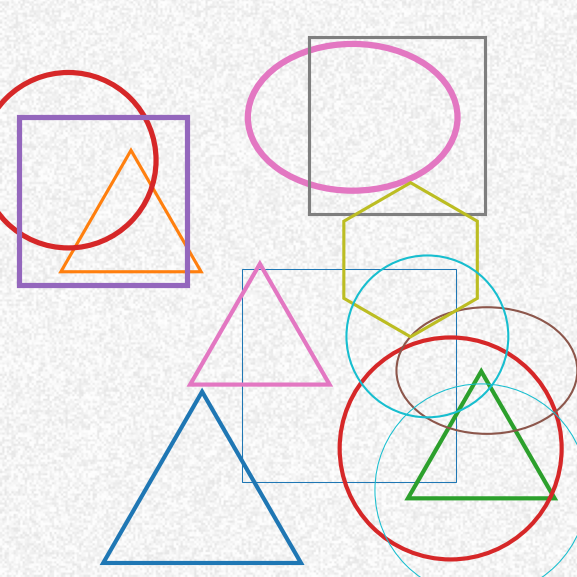[{"shape": "square", "thickness": 0.5, "radius": 0.92, "center": [0.604, 0.349]}, {"shape": "triangle", "thickness": 2, "radius": 0.99, "center": [0.35, 0.123]}, {"shape": "triangle", "thickness": 1.5, "radius": 0.7, "center": [0.227, 0.599]}, {"shape": "triangle", "thickness": 2, "radius": 0.73, "center": [0.833, 0.21]}, {"shape": "circle", "thickness": 2.5, "radius": 0.76, "center": [0.118, 0.722]}, {"shape": "circle", "thickness": 2, "radius": 0.96, "center": [0.78, 0.223]}, {"shape": "square", "thickness": 2.5, "radius": 0.73, "center": [0.179, 0.652]}, {"shape": "oval", "thickness": 1, "radius": 0.78, "center": [0.843, 0.357]}, {"shape": "oval", "thickness": 3, "radius": 0.91, "center": [0.611, 0.796]}, {"shape": "triangle", "thickness": 2, "radius": 0.7, "center": [0.45, 0.403]}, {"shape": "square", "thickness": 1.5, "radius": 0.76, "center": [0.688, 0.781]}, {"shape": "hexagon", "thickness": 1.5, "radius": 0.67, "center": [0.711, 0.549]}, {"shape": "circle", "thickness": 1, "radius": 0.7, "center": [0.74, 0.417]}, {"shape": "circle", "thickness": 0.5, "radius": 0.92, "center": [0.833, 0.15]}]